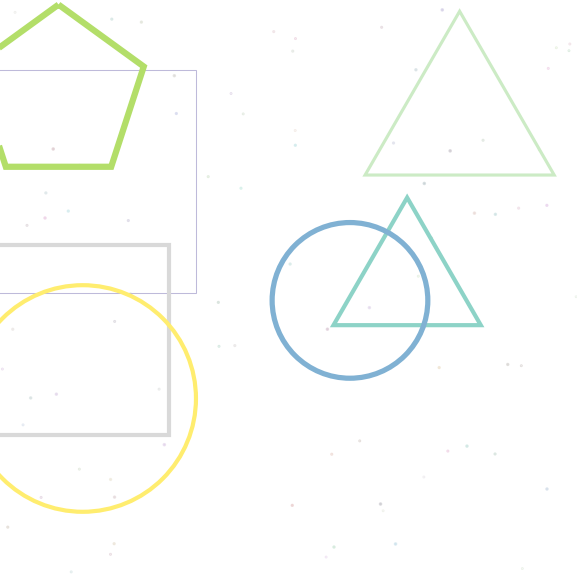[{"shape": "triangle", "thickness": 2, "radius": 0.74, "center": [0.705, 0.51]}, {"shape": "square", "thickness": 0.5, "radius": 0.97, "center": [0.147, 0.685]}, {"shape": "circle", "thickness": 2.5, "radius": 0.67, "center": [0.606, 0.479]}, {"shape": "pentagon", "thickness": 3, "radius": 0.78, "center": [0.101, 0.836]}, {"shape": "square", "thickness": 2, "radius": 0.82, "center": [0.128, 0.411]}, {"shape": "triangle", "thickness": 1.5, "radius": 0.95, "center": [0.796, 0.791]}, {"shape": "circle", "thickness": 2, "radius": 0.98, "center": [0.143, 0.309]}]